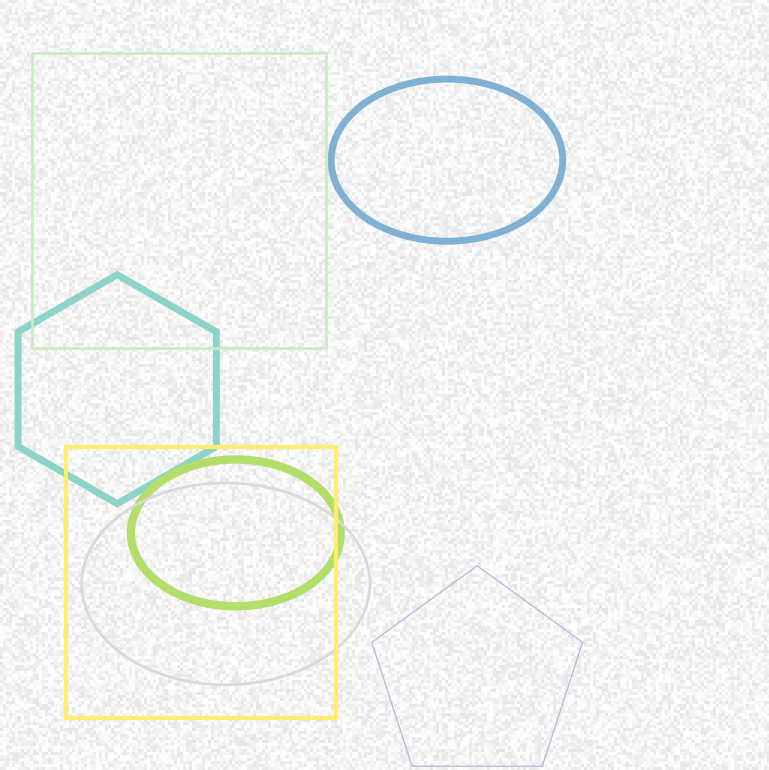[{"shape": "hexagon", "thickness": 2.5, "radius": 0.74, "center": [0.152, 0.495]}, {"shape": "pentagon", "thickness": 0.5, "radius": 0.72, "center": [0.62, 0.121]}, {"shape": "oval", "thickness": 2.5, "radius": 0.75, "center": [0.58, 0.792]}, {"shape": "oval", "thickness": 3, "radius": 0.68, "center": [0.306, 0.308]}, {"shape": "oval", "thickness": 1, "radius": 0.94, "center": [0.293, 0.242]}, {"shape": "square", "thickness": 1, "radius": 0.96, "center": [0.232, 0.74]}, {"shape": "square", "thickness": 1.5, "radius": 0.88, "center": [0.261, 0.244]}]